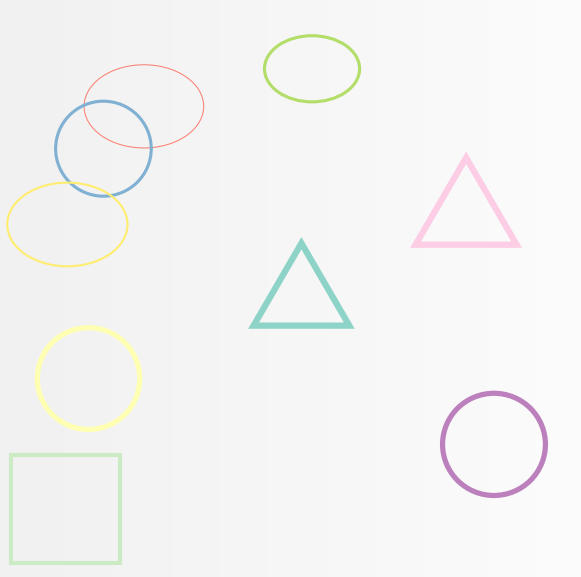[{"shape": "triangle", "thickness": 3, "radius": 0.48, "center": [0.519, 0.483]}, {"shape": "circle", "thickness": 2.5, "radius": 0.44, "center": [0.152, 0.344]}, {"shape": "oval", "thickness": 0.5, "radius": 0.51, "center": [0.248, 0.815]}, {"shape": "circle", "thickness": 1.5, "radius": 0.41, "center": [0.178, 0.742]}, {"shape": "oval", "thickness": 1.5, "radius": 0.41, "center": [0.537, 0.88]}, {"shape": "triangle", "thickness": 3, "radius": 0.5, "center": [0.802, 0.626]}, {"shape": "circle", "thickness": 2.5, "radius": 0.44, "center": [0.85, 0.23]}, {"shape": "square", "thickness": 2, "radius": 0.47, "center": [0.113, 0.118]}, {"shape": "oval", "thickness": 1, "radius": 0.52, "center": [0.116, 0.61]}]